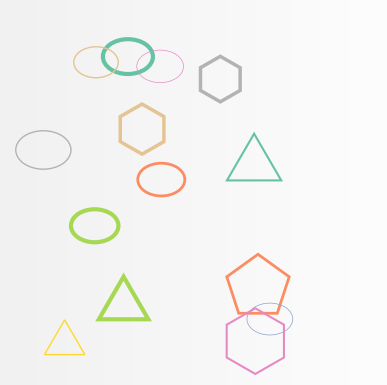[{"shape": "oval", "thickness": 3, "radius": 0.32, "center": [0.33, 0.853]}, {"shape": "triangle", "thickness": 1.5, "radius": 0.4, "center": [0.656, 0.572]}, {"shape": "oval", "thickness": 2, "radius": 0.3, "center": [0.416, 0.534]}, {"shape": "pentagon", "thickness": 2, "radius": 0.42, "center": [0.666, 0.255]}, {"shape": "oval", "thickness": 0.5, "radius": 0.3, "center": [0.696, 0.171]}, {"shape": "oval", "thickness": 0.5, "radius": 0.3, "center": [0.413, 0.828]}, {"shape": "hexagon", "thickness": 1.5, "radius": 0.43, "center": [0.659, 0.114]}, {"shape": "oval", "thickness": 3, "radius": 0.31, "center": [0.244, 0.414]}, {"shape": "triangle", "thickness": 3, "radius": 0.37, "center": [0.319, 0.208]}, {"shape": "triangle", "thickness": 1, "radius": 0.3, "center": [0.167, 0.109]}, {"shape": "hexagon", "thickness": 2.5, "radius": 0.33, "center": [0.367, 0.665]}, {"shape": "oval", "thickness": 1, "radius": 0.29, "center": [0.248, 0.838]}, {"shape": "oval", "thickness": 1, "radius": 0.36, "center": [0.112, 0.61]}, {"shape": "hexagon", "thickness": 2.5, "radius": 0.3, "center": [0.569, 0.795]}]